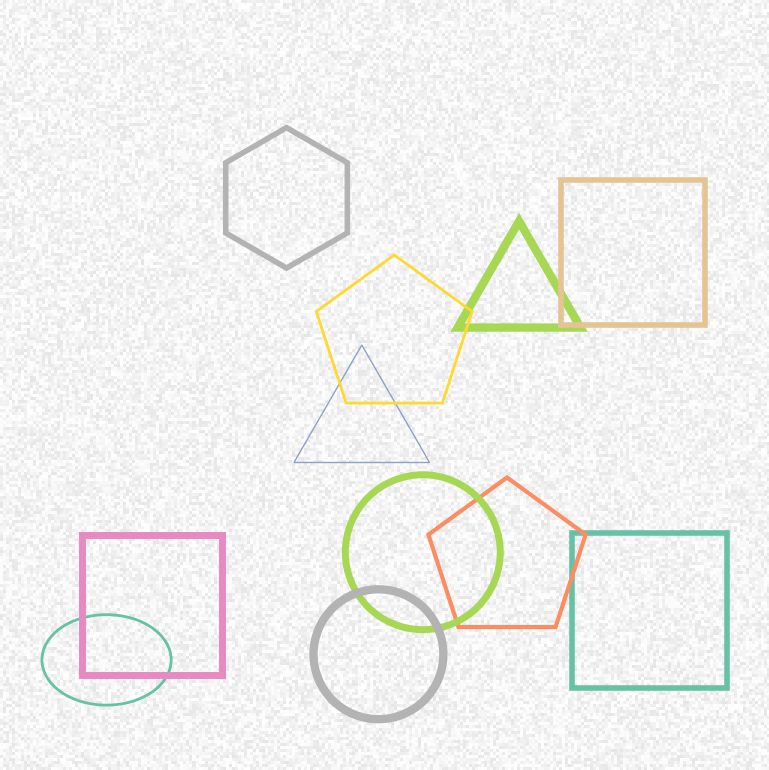[{"shape": "oval", "thickness": 1, "radius": 0.42, "center": [0.138, 0.143]}, {"shape": "square", "thickness": 2, "radius": 0.51, "center": [0.843, 0.207]}, {"shape": "pentagon", "thickness": 1.5, "radius": 0.54, "center": [0.658, 0.273]}, {"shape": "triangle", "thickness": 0.5, "radius": 0.51, "center": [0.47, 0.45]}, {"shape": "square", "thickness": 2.5, "radius": 0.45, "center": [0.197, 0.214]}, {"shape": "triangle", "thickness": 3, "radius": 0.46, "center": [0.674, 0.621]}, {"shape": "circle", "thickness": 2.5, "radius": 0.5, "center": [0.549, 0.283]}, {"shape": "pentagon", "thickness": 1, "radius": 0.53, "center": [0.512, 0.563]}, {"shape": "square", "thickness": 2, "radius": 0.47, "center": [0.822, 0.672]}, {"shape": "circle", "thickness": 3, "radius": 0.42, "center": [0.491, 0.15]}, {"shape": "hexagon", "thickness": 2, "radius": 0.46, "center": [0.372, 0.743]}]